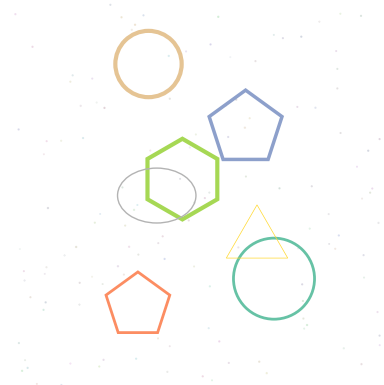[{"shape": "circle", "thickness": 2, "radius": 0.53, "center": [0.712, 0.276]}, {"shape": "pentagon", "thickness": 2, "radius": 0.44, "center": [0.358, 0.207]}, {"shape": "pentagon", "thickness": 2.5, "radius": 0.5, "center": [0.638, 0.666]}, {"shape": "hexagon", "thickness": 3, "radius": 0.52, "center": [0.474, 0.535]}, {"shape": "triangle", "thickness": 0.5, "radius": 0.46, "center": [0.668, 0.376]}, {"shape": "circle", "thickness": 3, "radius": 0.43, "center": [0.386, 0.834]}, {"shape": "oval", "thickness": 1, "radius": 0.51, "center": [0.407, 0.492]}]